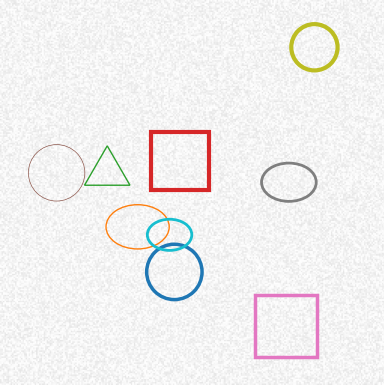[{"shape": "circle", "thickness": 2.5, "radius": 0.36, "center": [0.453, 0.294]}, {"shape": "oval", "thickness": 1, "radius": 0.41, "center": [0.357, 0.411]}, {"shape": "triangle", "thickness": 1, "radius": 0.34, "center": [0.279, 0.553]}, {"shape": "square", "thickness": 3, "radius": 0.37, "center": [0.467, 0.582]}, {"shape": "circle", "thickness": 0.5, "radius": 0.37, "center": [0.147, 0.551]}, {"shape": "square", "thickness": 2.5, "radius": 0.4, "center": [0.743, 0.153]}, {"shape": "oval", "thickness": 2, "radius": 0.36, "center": [0.75, 0.527]}, {"shape": "circle", "thickness": 3, "radius": 0.3, "center": [0.817, 0.877]}, {"shape": "oval", "thickness": 2, "radius": 0.29, "center": [0.44, 0.39]}]